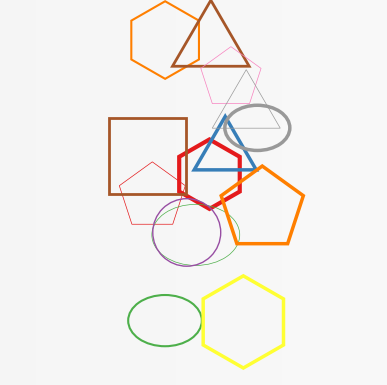[{"shape": "hexagon", "thickness": 3, "radius": 0.45, "center": [0.541, 0.548]}, {"shape": "pentagon", "thickness": 0.5, "radius": 0.45, "center": [0.393, 0.49]}, {"shape": "triangle", "thickness": 2.5, "radius": 0.46, "center": [0.581, 0.605]}, {"shape": "oval", "thickness": 1.5, "radius": 0.48, "center": [0.426, 0.167]}, {"shape": "oval", "thickness": 0.5, "radius": 0.57, "center": [0.505, 0.39]}, {"shape": "circle", "thickness": 1, "radius": 0.44, "center": [0.482, 0.396]}, {"shape": "hexagon", "thickness": 1.5, "radius": 0.5, "center": [0.426, 0.896]}, {"shape": "pentagon", "thickness": 2.5, "radius": 0.56, "center": [0.677, 0.457]}, {"shape": "hexagon", "thickness": 2.5, "radius": 0.6, "center": [0.628, 0.164]}, {"shape": "triangle", "thickness": 2, "radius": 0.57, "center": [0.544, 0.885]}, {"shape": "square", "thickness": 2, "radius": 0.5, "center": [0.381, 0.594]}, {"shape": "pentagon", "thickness": 0.5, "radius": 0.41, "center": [0.596, 0.797]}, {"shape": "oval", "thickness": 2.5, "radius": 0.42, "center": [0.664, 0.668]}, {"shape": "triangle", "thickness": 0.5, "radius": 0.51, "center": [0.635, 0.718]}]